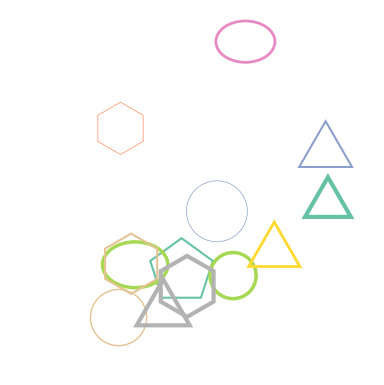[{"shape": "triangle", "thickness": 3, "radius": 0.34, "center": [0.852, 0.471]}, {"shape": "pentagon", "thickness": 1.5, "radius": 0.43, "center": [0.472, 0.296]}, {"shape": "hexagon", "thickness": 0.5, "radius": 0.34, "center": [0.313, 0.667]}, {"shape": "circle", "thickness": 0.5, "radius": 0.4, "center": [0.563, 0.451]}, {"shape": "triangle", "thickness": 1.5, "radius": 0.4, "center": [0.846, 0.606]}, {"shape": "oval", "thickness": 2, "radius": 0.38, "center": [0.637, 0.892]}, {"shape": "circle", "thickness": 2.5, "radius": 0.3, "center": [0.605, 0.284]}, {"shape": "oval", "thickness": 2.5, "radius": 0.42, "center": [0.351, 0.312]}, {"shape": "triangle", "thickness": 2, "radius": 0.38, "center": [0.712, 0.346]}, {"shape": "hexagon", "thickness": 1.5, "radius": 0.39, "center": [0.341, 0.315]}, {"shape": "circle", "thickness": 1, "radius": 0.36, "center": [0.308, 0.175]}, {"shape": "triangle", "thickness": 3, "radius": 0.4, "center": [0.424, 0.195]}, {"shape": "hexagon", "thickness": 3, "radius": 0.4, "center": [0.486, 0.256]}]